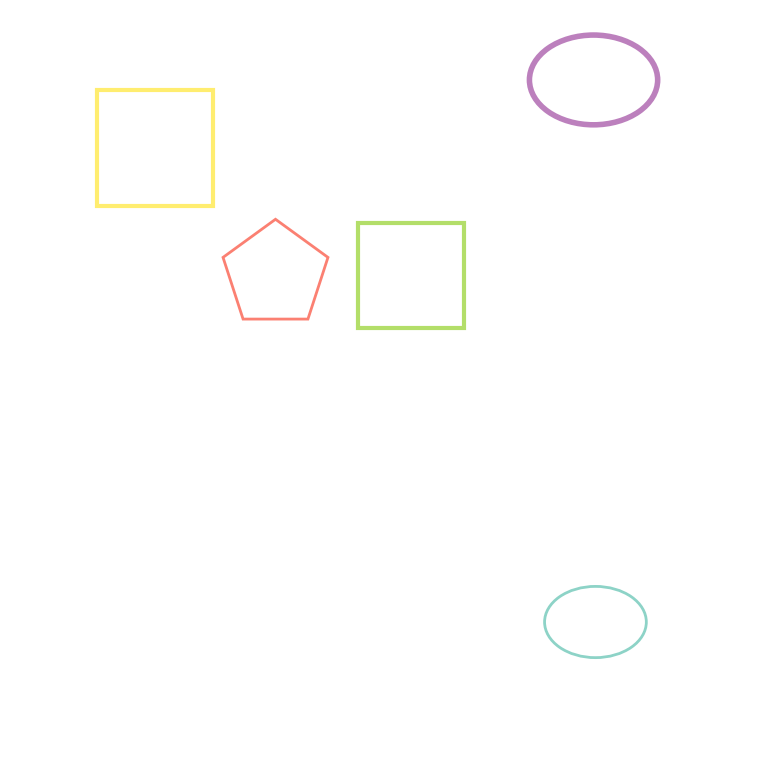[{"shape": "oval", "thickness": 1, "radius": 0.33, "center": [0.773, 0.192]}, {"shape": "pentagon", "thickness": 1, "radius": 0.36, "center": [0.358, 0.644]}, {"shape": "square", "thickness": 1.5, "radius": 0.34, "center": [0.534, 0.642]}, {"shape": "oval", "thickness": 2, "radius": 0.42, "center": [0.771, 0.896]}, {"shape": "square", "thickness": 1.5, "radius": 0.38, "center": [0.201, 0.808]}]